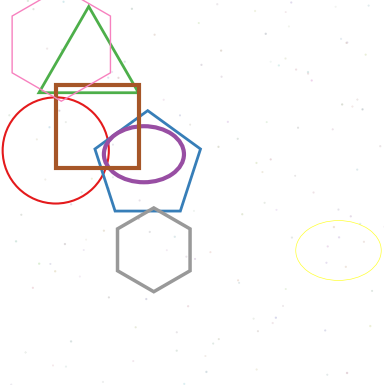[{"shape": "circle", "thickness": 1.5, "radius": 0.69, "center": [0.145, 0.609]}, {"shape": "pentagon", "thickness": 2, "radius": 0.72, "center": [0.384, 0.568]}, {"shape": "triangle", "thickness": 2, "radius": 0.75, "center": [0.23, 0.834]}, {"shape": "oval", "thickness": 3, "radius": 0.52, "center": [0.374, 0.599]}, {"shape": "oval", "thickness": 0.5, "radius": 0.56, "center": [0.879, 0.349]}, {"shape": "square", "thickness": 3, "radius": 0.54, "center": [0.253, 0.671]}, {"shape": "hexagon", "thickness": 1, "radius": 0.74, "center": [0.159, 0.885]}, {"shape": "hexagon", "thickness": 2.5, "radius": 0.54, "center": [0.399, 0.351]}]